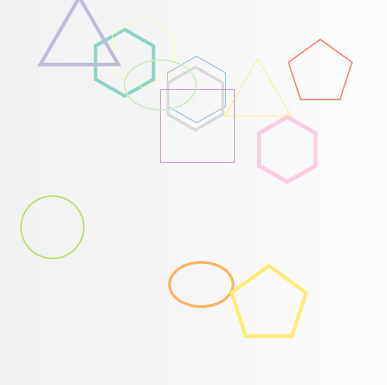[{"shape": "hexagon", "thickness": 2.5, "radius": 0.43, "center": [0.321, 0.837]}, {"shape": "hexagon", "thickness": 0.5, "radius": 0.46, "center": [0.37, 0.864]}, {"shape": "triangle", "thickness": 2.5, "radius": 0.58, "center": [0.205, 0.89]}, {"shape": "pentagon", "thickness": 1, "radius": 0.43, "center": [0.826, 0.811]}, {"shape": "hexagon", "thickness": 0.5, "radius": 0.43, "center": [0.507, 0.767]}, {"shape": "oval", "thickness": 2, "radius": 0.41, "center": [0.519, 0.261]}, {"shape": "circle", "thickness": 1, "radius": 0.41, "center": [0.135, 0.41]}, {"shape": "hexagon", "thickness": 3, "radius": 0.42, "center": [0.741, 0.612]}, {"shape": "hexagon", "thickness": 2, "radius": 0.41, "center": [0.504, 0.744]}, {"shape": "square", "thickness": 0.5, "radius": 0.47, "center": [0.508, 0.673]}, {"shape": "oval", "thickness": 1, "radius": 0.46, "center": [0.414, 0.779]}, {"shape": "triangle", "thickness": 0.5, "radius": 0.49, "center": [0.665, 0.748]}, {"shape": "pentagon", "thickness": 2.5, "radius": 0.51, "center": [0.694, 0.209]}]